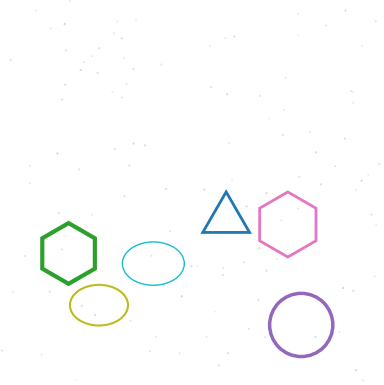[{"shape": "triangle", "thickness": 2, "radius": 0.35, "center": [0.587, 0.431]}, {"shape": "hexagon", "thickness": 3, "radius": 0.39, "center": [0.178, 0.342]}, {"shape": "circle", "thickness": 2.5, "radius": 0.41, "center": [0.782, 0.156]}, {"shape": "hexagon", "thickness": 2, "radius": 0.42, "center": [0.748, 0.417]}, {"shape": "oval", "thickness": 1.5, "radius": 0.38, "center": [0.257, 0.207]}, {"shape": "oval", "thickness": 1, "radius": 0.4, "center": [0.398, 0.315]}]